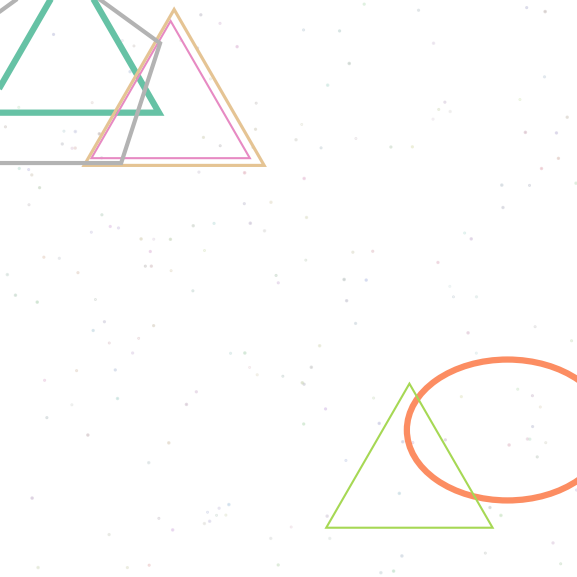[{"shape": "triangle", "thickness": 3, "radius": 0.87, "center": [0.125, 0.891]}, {"shape": "oval", "thickness": 3, "radius": 0.87, "center": [0.879, 0.255]}, {"shape": "triangle", "thickness": 1, "radius": 0.79, "center": [0.295, 0.804]}, {"shape": "triangle", "thickness": 1, "radius": 0.83, "center": [0.709, 0.168]}, {"shape": "triangle", "thickness": 1.5, "radius": 0.9, "center": [0.302, 0.803]}, {"shape": "pentagon", "thickness": 2, "radius": 0.93, "center": [0.101, 0.867]}]